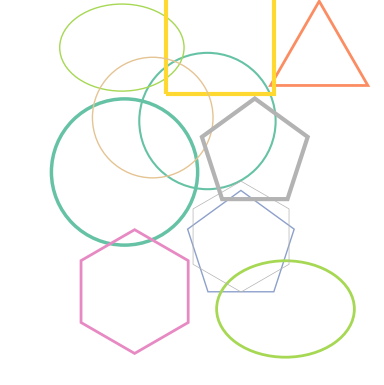[{"shape": "circle", "thickness": 1.5, "radius": 0.89, "center": [0.539, 0.686]}, {"shape": "circle", "thickness": 2.5, "radius": 0.95, "center": [0.323, 0.553]}, {"shape": "triangle", "thickness": 2, "radius": 0.73, "center": [0.829, 0.851]}, {"shape": "pentagon", "thickness": 1, "radius": 0.73, "center": [0.626, 0.36]}, {"shape": "hexagon", "thickness": 2, "radius": 0.8, "center": [0.35, 0.243]}, {"shape": "oval", "thickness": 1, "radius": 0.81, "center": [0.317, 0.876]}, {"shape": "oval", "thickness": 2, "radius": 0.89, "center": [0.742, 0.197]}, {"shape": "square", "thickness": 3, "radius": 0.7, "center": [0.571, 0.895]}, {"shape": "circle", "thickness": 1, "radius": 0.78, "center": [0.397, 0.695]}, {"shape": "hexagon", "thickness": 0.5, "radius": 0.72, "center": [0.626, 0.385]}, {"shape": "pentagon", "thickness": 3, "radius": 0.72, "center": [0.662, 0.6]}]